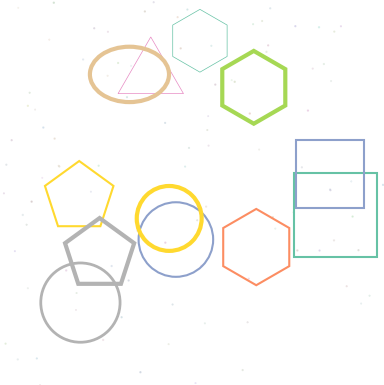[{"shape": "hexagon", "thickness": 0.5, "radius": 0.41, "center": [0.519, 0.894]}, {"shape": "square", "thickness": 1.5, "radius": 0.54, "center": [0.871, 0.441]}, {"shape": "hexagon", "thickness": 1.5, "radius": 0.5, "center": [0.666, 0.358]}, {"shape": "circle", "thickness": 1.5, "radius": 0.48, "center": [0.457, 0.378]}, {"shape": "square", "thickness": 1.5, "radius": 0.44, "center": [0.857, 0.549]}, {"shape": "triangle", "thickness": 0.5, "radius": 0.49, "center": [0.392, 0.806]}, {"shape": "hexagon", "thickness": 3, "radius": 0.47, "center": [0.659, 0.773]}, {"shape": "pentagon", "thickness": 1.5, "radius": 0.47, "center": [0.206, 0.488]}, {"shape": "circle", "thickness": 3, "radius": 0.42, "center": [0.439, 0.433]}, {"shape": "oval", "thickness": 3, "radius": 0.51, "center": [0.336, 0.807]}, {"shape": "pentagon", "thickness": 3, "radius": 0.47, "center": [0.259, 0.339]}, {"shape": "circle", "thickness": 2, "radius": 0.51, "center": [0.209, 0.214]}]